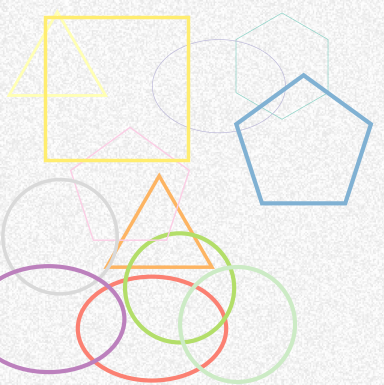[{"shape": "hexagon", "thickness": 0.5, "radius": 0.69, "center": [0.733, 0.828]}, {"shape": "triangle", "thickness": 2, "radius": 0.72, "center": [0.149, 0.824]}, {"shape": "oval", "thickness": 0.5, "radius": 0.87, "center": [0.569, 0.776]}, {"shape": "oval", "thickness": 3, "radius": 0.96, "center": [0.395, 0.146]}, {"shape": "pentagon", "thickness": 3, "radius": 0.92, "center": [0.789, 0.621]}, {"shape": "triangle", "thickness": 2.5, "radius": 0.79, "center": [0.414, 0.385]}, {"shape": "circle", "thickness": 3, "radius": 0.71, "center": [0.467, 0.252]}, {"shape": "pentagon", "thickness": 1, "radius": 0.81, "center": [0.338, 0.507]}, {"shape": "circle", "thickness": 2.5, "radius": 0.74, "center": [0.156, 0.385]}, {"shape": "oval", "thickness": 3, "radius": 0.98, "center": [0.127, 0.171]}, {"shape": "circle", "thickness": 3, "radius": 0.75, "center": [0.617, 0.157]}, {"shape": "square", "thickness": 2.5, "radius": 0.93, "center": [0.303, 0.77]}]